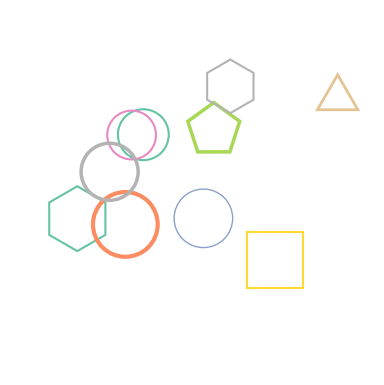[{"shape": "hexagon", "thickness": 1.5, "radius": 0.42, "center": [0.201, 0.432]}, {"shape": "circle", "thickness": 1.5, "radius": 0.33, "center": [0.372, 0.65]}, {"shape": "circle", "thickness": 3, "radius": 0.42, "center": [0.326, 0.417]}, {"shape": "circle", "thickness": 1, "radius": 0.38, "center": [0.528, 0.433]}, {"shape": "circle", "thickness": 1.5, "radius": 0.32, "center": [0.342, 0.649]}, {"shape": "pentagon", "thickness": 2.5, "radius": 0.35, "center": [0.555, 0.663]}, {"shape": "square", "thickness": 1.5, "radius": 0.36, "center": [0.714, 0.325]}, {"shape": "triangle", "thickness": 2, "radius": 0.3, "center": [0.877, 0.745]}, {"shape": "circle", "thickness": 2.5, "radius": 0.37, "center": [0.285, 0.554]}, {"shape": "hexagon", "thickness": 1.5, "radius": 0.35, "center": [0.598, 0.776]}]